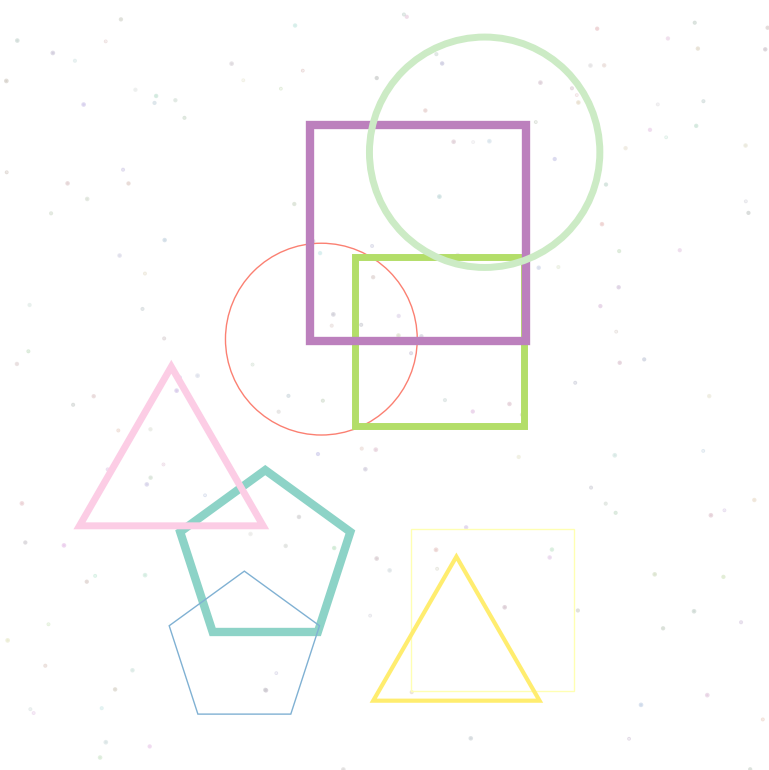[{"shape": "pentagon", "thickness": 3, "radius": 0.58, "center": [0.344, 0.273]}, {"shape": "square", "thickness": 0.5, "radius": 0.53, "center": [0.64, 0.208]}, {"shape": "circle", "thickness": 0.5, "radius": 0.62, "center": [0.417, 0.56]}, {"shape": "pentagon", "thickness": 0.5, "radius": 0.51, "center": [0.317, 0.156]}, {"shape": "square", "thickness": 2.5, "radius": 0.55, "center": [0.571, 0.556]}, {"shape": "triangle", "thickness": 2.5, "radius": 0.69, "center": [0.222, 0.386]}, {"shape": "square", "thickness": 3, "radius": 0.7, "center": [0.543, 0.698]}, {"shape": "circle", "thickness": 2.5, "radius": 0.75, "center": [0.629, 0.802]}, {"shape": "triangle", "thickness": 1.5, "radius": 0.62, "center": [0.593, 0.152]}]